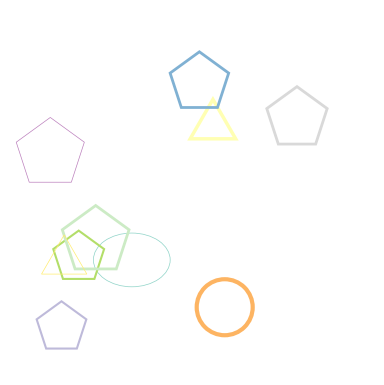[{"shape": "oval", "thickness": 0.5, "radius": 0.5, "center": [0.342, 0.325]}, {"shape": "triangle", "thickness": 2.5, "radius": 0.34, "center": [0.553, 0.674]}, {"shape": "pentagon", "thickness": 1.5, "radius": 0.34, "center": [0.16, 0.15]}, {"shape": "pentagon", "thickness": 2, "radius": 0.4, "center": [0.518, 0.785]}, {"shape": "circle", "thickness": 3, "radius": 0.36, "center": [0.584, 0.202]}, {"shape": "pentagon", "thickness": 1.5, "radius": 0.35, "center": [0.204, 0.332]}, {"shape": "pentagon", "thickness": 2, "radius": 0.41, "center": [0.771, 0.693]}, {"shape": "pentagon", "thickness": 0.5, "radius": 0.46, "center": [0.131, 0.602]}, {"shape": "pentagon", "thickness": 2, "radius": 0.46, "center": [0.249, 0.375]}, {"shape": "triangle", "thickness": 0.5, "radius": 0.34, "center": [0.167, 0.322]}]